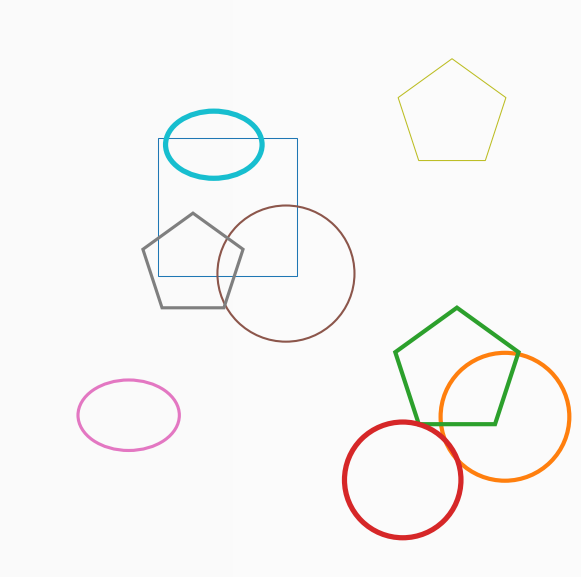[{"shape": "square", "thickness": 0.5, "radius": 0.6, "center": [0.391, 0.64]}, {"shape": "circle", "thickness": 2, "radius": 0.55, "center": [0.869, 0.277]}, {"shape": "pentagon", "thickness": 2, "radius": 0.56, "center": [0.786, 0.355]}, {"shape": "circle", "thickness": 2.5, "radius": 0.5, "center": [0.693, 0.168]}, {"shape": "circle", "thickness": 1, "radius": 0.59, "center": [0.492, 0.525]}, {"shape": "oval", "thickness": 1.5, "radius": 0.44, "center": [0.221, 0.28]}, {"shape": "pentagon", "thickness": 1.5, "radius": 0.45, "center": [0.332, 0.539]}, {"shape": "pentagon", "thickness": 0.5, "radius": 0.49, "center": [0.778, 0.8]}, {"shape": "oval", "thickness": 2.5, "radius": 0.42, "center": [0.368, 0.749]}]